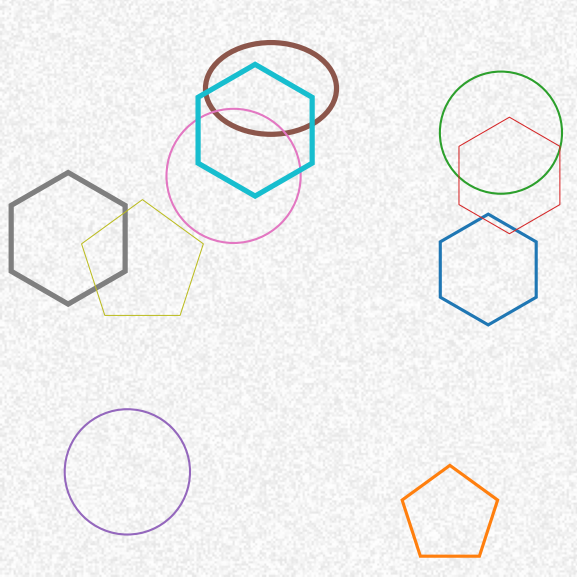[{"shape": "hexagon", "thickness": 1.5, "radius": 0.48, "center": [0.845, 0.532]}, {"shape": "pentagon", "thickness": 1.5, "radius": 0.43, "center": [0.779, 0.106]}, {"shape": "circle", "thickness": 1, "radius": 0.53, "center": [0.867, 0.769]}, {"shape": "hexagon", "thickness": 0.5, "radius": 0.5, "center": [0.882, 0.695]}, {"shape": "circle", "thickness": 1, "radius": 0.54, "center": [0.221, 0.182]}, {"shape": "oval", "thickness": 2.5, "radius": 0.57, "center": [0.469, 0.846]}, {"shape": "circle", "thickness": 1, "radius": 0.58, "center": [0.404, 0.695]}, {"shape": "hexagon", "thickness": 2.5, "radius": 0.57, "center": [0.118, 0.586]}, {"shape": "pentagon", "thickness": 0.5, "radius": 0.55, "center": [0.247, 0.543]}, {"shape": "hexagon", "thickness": 2.5, "radius": 0.57, "center": [0.442, 0.774]}]